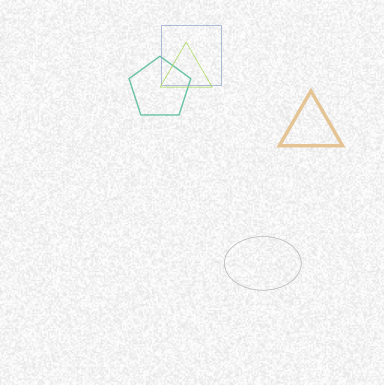[{"shape": "pentagon", "thickness": 1, "radius": 0.42, "center": [0.415, 0.77]}, {"shape": "square", "thickness": 0.5, "radius": 0.39, "center": [0.497, 0.857]}, {"shape": "triangle", "thickness": 0.5, "radius": 0.39, "center": [0.484, 0.813]}, {"shape": "triangle", "thickness": 2.5, "radius": 0.47, "center": [0.808, 0.669]}, {"shape": "oval", "thickness": 0.5, "radius": 0.5, "center": [0.683, 0.316]}]